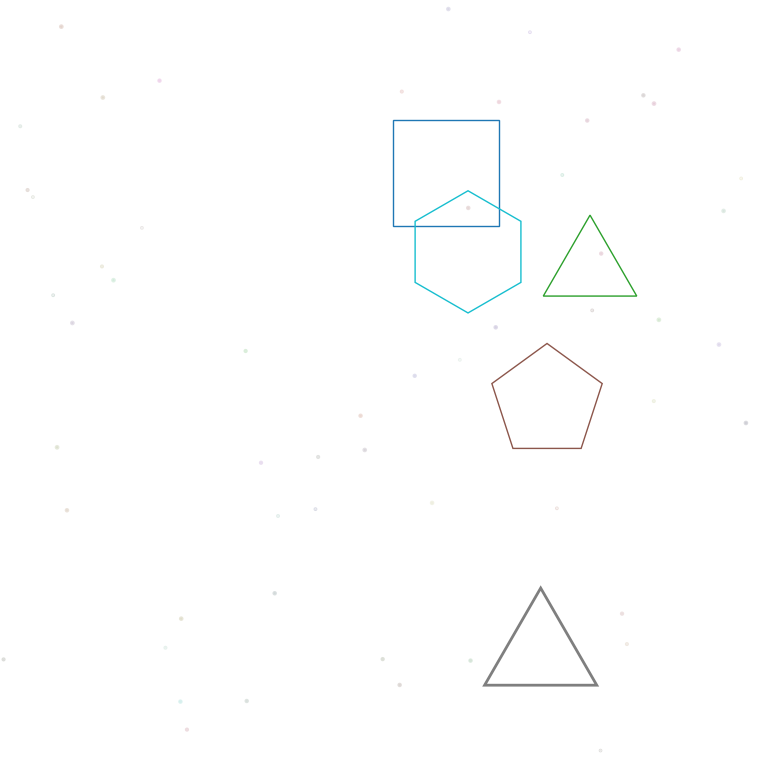[{"shape": "square", "thickness": 0.5, "radius": 0.34, "center": [0.579, 0.776]}, {"shape": "triangle", "thickness": 0.5, "radius": 0.35, "center": [0.766, 0.651]}, {"shape": "pentagon", "thickness": 0.5, "radius": 0.38, "center": [0.71, 0.479]}, {"shape": "triangle", "thickness": 1, "radius": 0.42, "center": [0.702, 0.152]}, {"shape": "hexagon", "thickness": 0.5, "radius": 0.4, "center": [0.608, 0.673]}]